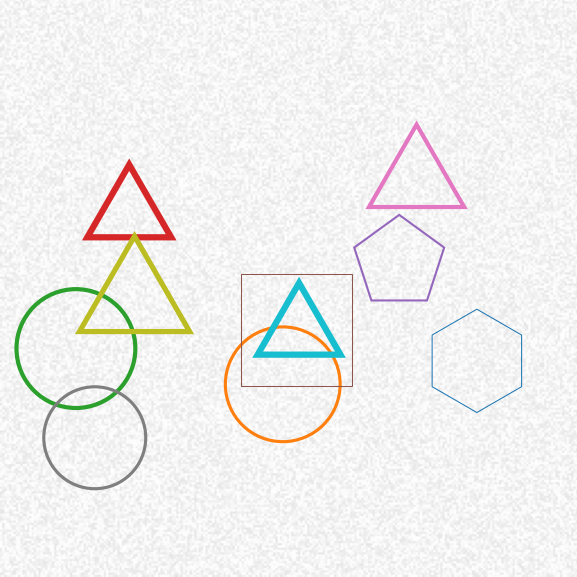[{"shape": "hexagon", "thickness": 0.5, "radius": 0.45, "center": [0.826, 0.374]}, {"shape": "circle", "thickness": 1.5, "radius": 0.5, "center": [0.49, 0.334]}, {"shape": "circle", "thickness": 2, "radius": 0.51, "center": [0.131, 0.396]}, {"shape": "triangle", "thickness": 3, "radius": 0.42, "center": [0.224, 0.63]}, {"shape": "pentagon", "thickness": 1, "radius": 0.41, "center": [0.691, 0.545]}, {"shape": "square", "thickness": 0.5, "radius": 0.48, "center": [0.513, 0.428]}, {"shape": "triangle", "thickness": 2, "radius": 0.48, "center": [0.721, 0.688]}, {"shape": "circle", "thickness": 1.5, "radius": 0.44, "center": [0.164, 0.241]}, {"shape": "triangle", "thickness": 2.5, "radius": 0.55, "center": [0.233, 0.48]}, {"shape": "triangle", "thickness": 3, "radius": 0.41, "center": [0.518, 0.426]}]